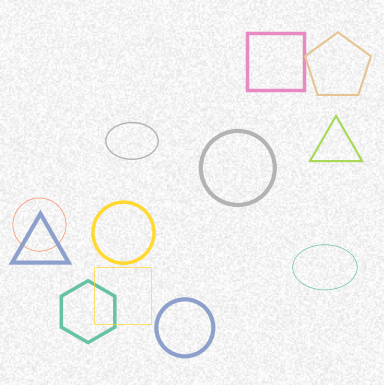[{"shape": "hexagon", "thickness": 2.5, "radius": 0.4, "center": [0.229, 0.19]}, {"shape": "oval", "thickness": 0.5, "radius": 0.42, "center": [0.844, 0.306]}, {"shape": "circle", "thickness": 0.5, "radius": 0.35, "center": [0.103, 0.417]}, {"shape": "triangle", "thickness": 3, "radius": 0.42, "center": [0.105, 0.36]}, {"shape": "circle", "thickness": 3, "radius": 0.37, "center": [0.48, 0.149]}, {"shape": "square", "thickness": 2.5, "radius": 0.37, "center": [0.714, 0.841]}, {"shape": "triangle", "thickness": 1.5, "radius": 0.39, "center": [0.873, 0.621]}, {"shape": "circle", "thickness": 2.5, "radius": 0.4, "center": [0.321, 0.396]}, {"shape": "square", "thickness": 0.5, "radius": 0.37, "center": [0.318, 0.233]}, {"shape": "pentagon", "thickness": 1.5, "radius": 0.45, "center": [0.878, 0.826]}, {"shape": "circle", "thickness": 3, "radius": 0.48, "center": [0.618, 0.564]}, {"shape": "oval", "thickness": 1, "radius": 0.34, "center": [0.343, 0.634]}]